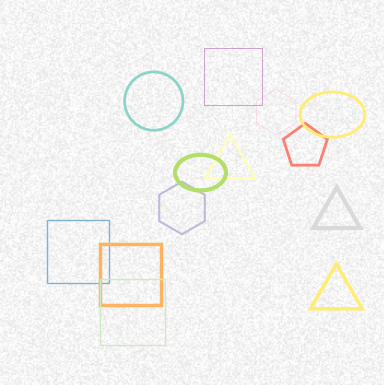[{"shape": "circle", "thickness": 2, "radius": 0.38, "center": [0.399, 0.737]}, {"shape": "triangle", "thickness": 1.5, "radius": 0.38, "center": [0.598, 0.574]}, {"shape": "hexagon", "thickness": 1.5, "radius": 0.34, "center": [0.473, 0.46]}, {"shape": "pentagon", "thickness": 2, "radius": 0.3, "center": [0.793, 0.62]}, {"shape": "square", "thickness": 1, "radius": 0.41, "center": [0.202, 0.347]}, {"shape": "square", "thickness": 2.5, "radius": 0.4, "center": [0.339, 0.287]}, {"shape": "oval", "thickness": 3, "radius": 0.33, "center": [0.521, 0.552]}, {"shape": "hexagon", "thickness": 0.5, "radius": 0.3, "center": [0.718, 0.709]}, {"shape": "triangle", "thickness": 3, "radius": 0.35, "center": [0.875, 0.443]}, {"shape": "square", "thickness": 0.5, "radius": 0.37, "center": [0.605, 0.801]}, {"shape": "square", "thickness": 1, "radius": 0.43, "center": [0.344, 0.189]}, {"shape": "triangle", "thickness": 2.5, "radius": 0.39, "center": [0.874, 0.237]}, {"shape": "oval", "thickness": 2, "radius": 0.42, "center": [0.864, 0.702]}]